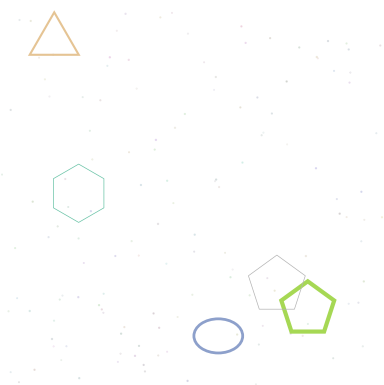[{"shape": "hexagon", "thickness": 0.5, "radius": 0.38, "center": [0.204, 0.498]}, {"shape": "oval", "thickness": 2, "radius": 0.32, "center": [0.567, 0.128]}, {"shape": "pentagon", "thickness": 3, "radius": 0.36, "center": [0.799, 0.197]}, {"shape": "triangle", "thickness": 1.5, "radius": 0.37, "center": [0.141, 0.894]}, {"shape": "pentagon", "thickness": 0.5, "radius": 0.39, "center": [0.719, 0.26]}]